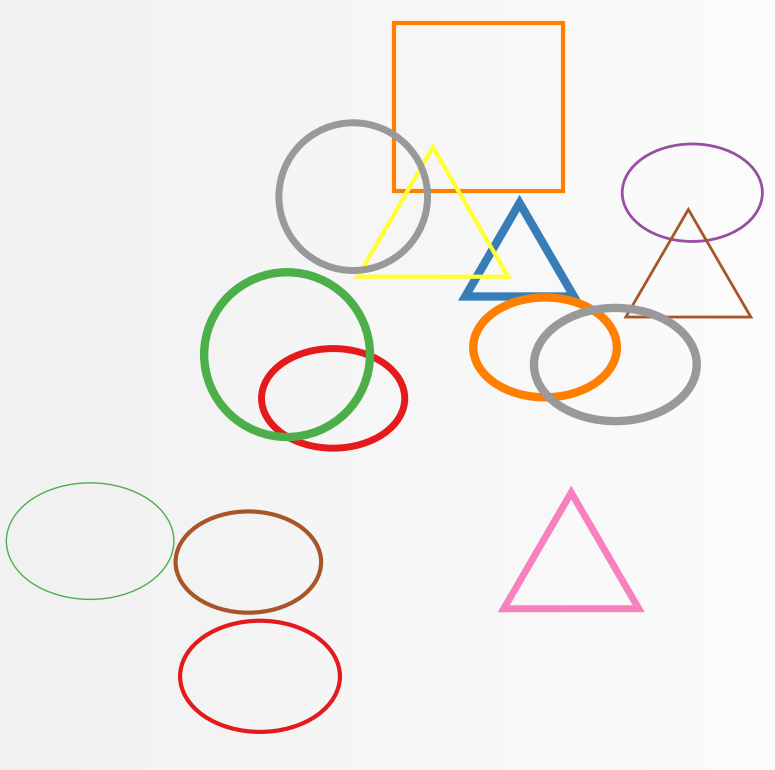[{"shape": "oval", "thickness": 1.5, "radius": 0.52, "center": [0.336, 0.122]}, {"shape": "oval", "thickness": 2.5, "radius": 0.46, "center": [0.43, 0.483]}, {"shape": "triangle", "thickness": 3, "radius": 0.4, "center": [0.67, 0.655]}, {"shape": "circle", "thickness": 3, "radius": 0.53, "center": [0.37, 0.539]}, {"shape": "oval", "thickness": 0.5, "radius": 0.54, "center": [0.116, 0.297]}, {"shape": "oval", "thickness": 1, "radius": 0.45, "center": [0.893, 0.75]}, {"shape": "oval", "thickness": 3, "radius": 0.46, "center": [0.703, 0.549]}, {"shape": "square", "thickness": 1.5, "radius": 0.55, "center": [0.618, 0.86]}, {"shape": "triangle", "thickness": 1.5, "radius": 0.56, "center": [0.559, 0.697]}, {"shape": "triangle", "thickness": 1, "radius": 0.47, "center": [0.888, 0.635]}, {"shape": "oval", "thickness": 1.5, "radius": 0.47, "center": [0.32, 0.27]}, {"shape": "triangle", "thickness": 2.5, "radius": 0.5, "center": [0.737, 0.26]}, {"shape": "circle", "thickness": 2.5, "radius": 0.48, "center": [0.456, 0.745]}, {"shape": "oval", "thickness": 3, "radius": 0.53, "center": [0.794, 0.527]}]